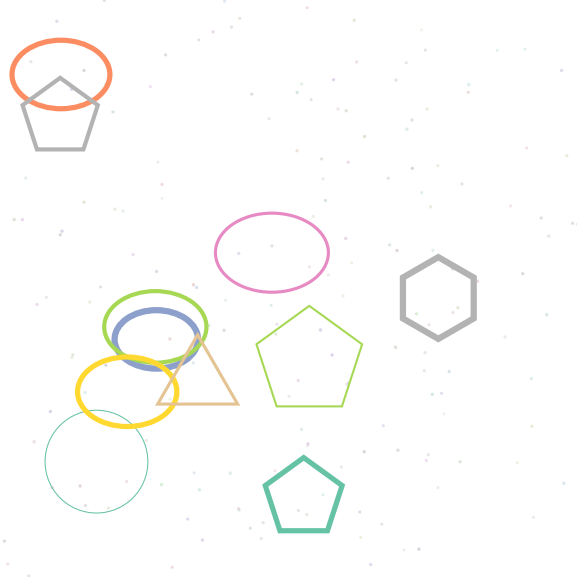[{"shape": "circle", "thickness": 0.5, "radius": 0.44, "center": [0.167, 0.2]}, {"shape": "pentagon", "thickness": 2.5, "radius": 0.35, "center": [0.526, 0.137]}, {"shape": "oval", "thickness": 2.5, "radius": 0.42, "center": [0.106, 0.87]}, {"shape": "oval", "thickness": 3, "radius": 0.36, "center": [0.271, 0.411]}, {"shape": "oval", "thickness": 1.5, "radius": 0.49, "center": [0.471, 0.562]}, {"shape": "oval", "thickness": 2, "radius": 0.44, "center": [0.269, 0.433]}, {"shape": "pentagon", "thickness": 1, "radius": 0.48, "center": [0.536, 0.373]}, {"shape": "oval", "thickness": 2.5, "radius": 0.43, "center": [0.22, 0.321]}, {"shape": "triangle", "thickness": 1.5, "radius": 0.4, "center": [0.342, 0.339]}, {"shape": "pentagon", "thickness": 2, "radius": 0.34, "center": [0.104, 0.796]}, {"shape": "hexagon", "thickness": 3, "radius": 0.35, "center": [0.759, 0.483]}]